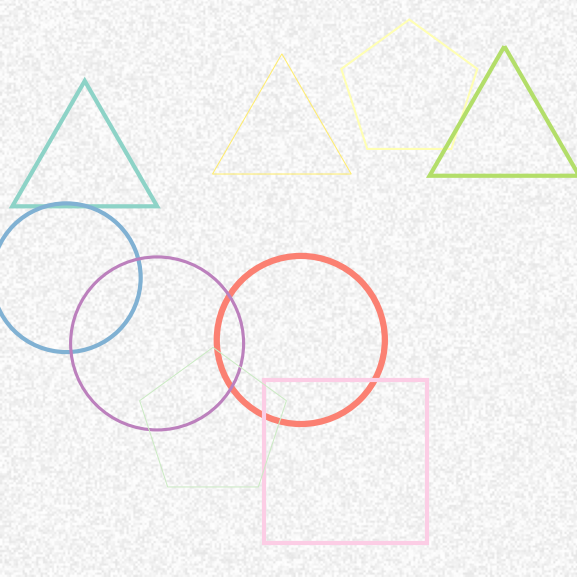[{"shape": "triangle", "thickness": 2, "radius": 0.72, "center": [0.147, 0.714]}, {"shape": "pentagon", "thickness": 1, "radius": 0.62, "center": [0.709, 0.841]}, {"shape": "circle", "thickness": 3, "radius": 0.73, "center": [0.521, 0.41]}, {"shape": "circle", "thickness": 2, "radius": 0.64, "center": [0.115, 0.518]}, {"shape": "triangle", "thickness": 2, "radius": 0.75, "center": [0.873, 0.77]}, {"shape": "square", "thickness": 2, "radius": 0.71, "center": [0.599, 0.2]}, {"shape": "circle", "thickness": 1.5, "radius": 0.75, "center": [0.272, 0.404]}, {"shape": "pentagon", "thickness": 0.5, "radius": 0.67, "center": [0.369, 0.264]}, {"shape": "triangle", "thickness": 0.5, "radius": 0.69, "center": [0.488, 0.767]}]